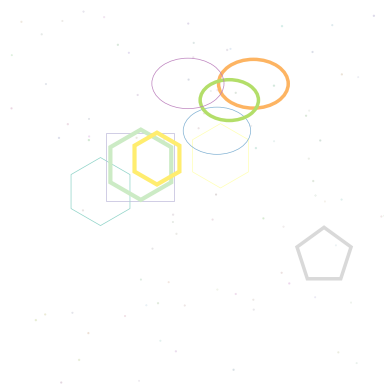[{"shape": "hexagon", "thickness": 0.5, "radius": 0.44, "center": [0.261, 0.502]}, {"shape": "hexagon", "thickness": 0.5, "radius": 0.42, "center": [0.573, 0.595]}, {"shape": "square", "thickness": 0.5, "radius": 0.44, "center": [0.364, 0.566]}, {"shape": "oval", "thickness": 0.5, "radius": 0.44, "center": [0.563, 0.66]}, {"shape": "oval", "thickness": 2.5, "radius": 0.45, "center": [0.658, 0.783]}, {"shape": "oval", "thickness": 2.5, "radius": 0.38, "center": [0.596, 0.74]}, {"shape": "pentagon", "thickness": 2.5, "radius": 0.37, "center": [0.842, 0.336]}, {"shape": "oval", "thickness": 0.5, "radius": 0.47, "center": [0.488, 0.783]}, {"shape": "hexagon", "thickness": 3, "radius": 0.46, "center": [0.366, 0.572]}, {"shape": "hexagon", "thickness": 3, "radius": 0.34, "center": [0.408, 0.588]}]